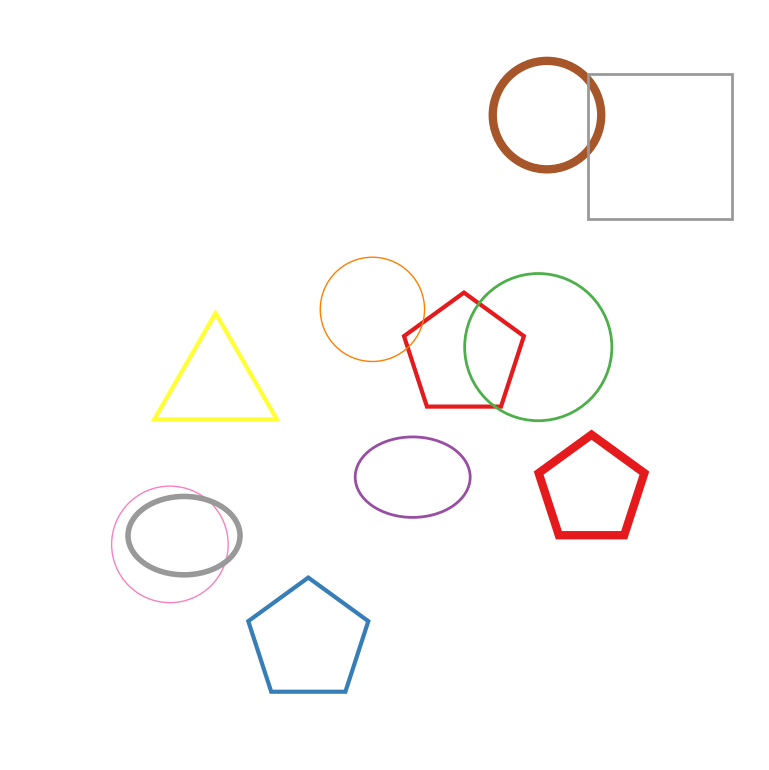[{"shape": "pentagon", "thickness": 1.5, "radius": 0.41, "center": [0.603, 0.538]}, {"shape": "pentagon", "thickness": 3, "radius": 0.36, "center": [0.768, 0.363]}, {"shape": "pentagon", "thickness": 1.5, "radius": 0.41, "center": [0.4, 0.168]}, {"shape": "circle", "thickness": 1, "radius": 0.48, "center": [0.699, 0.549]}, {"shape": "oval", "thickness": 1, "radius": 0.37, "center": [0.536, 0.38]}, {"shape": "circle", "thickness": 0.5, "radius": 0.34, "center": [0.484, 0.598]}, {"shape": "triangle", "thickness": 1.5, "radius": 0.46, "center": [0.28, 0.501]}, {"shape": "circle", "thickness": 3, "radius": 0.35, "center": [0.71, 0.851]}, {"shape": "circle", "thickness": 0.5, "radius": 0.38, "center": [0.221, 0.293]}, {"shape": "oval", "thickness": 2, "radius": 0.36, "center": [0.239, 0.304]}, {"shape": "square", "thickness": 1, "radius": 0.47, "center": [0.857, 0.809]}]